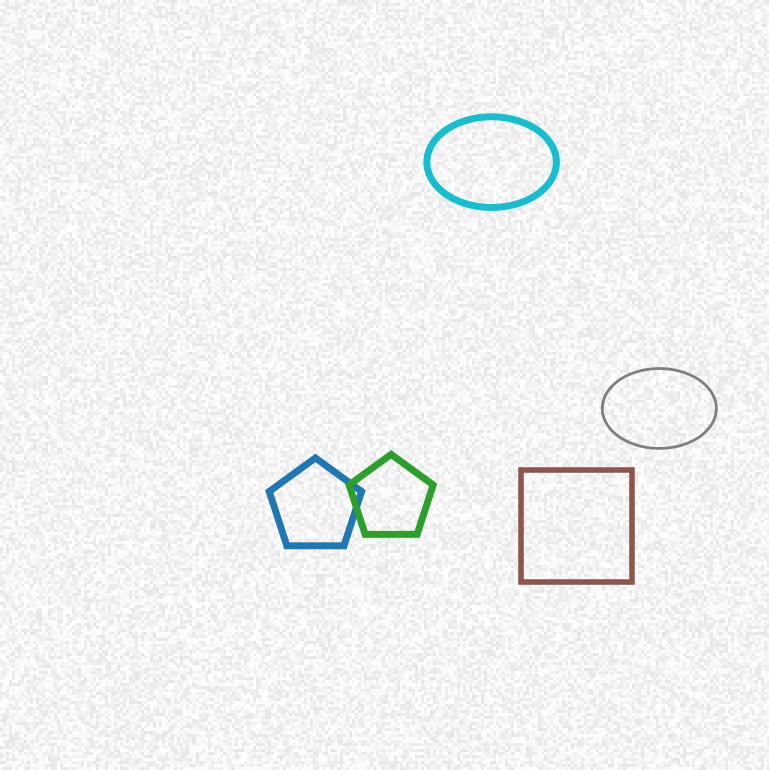[{"shape": "pentagon", "thickness": 2.5, "radius": 0.32, "center": [0.41, 0.342]}, {"shape": "pentagon", "thickness": 2.5, "radius": 0.29, "center": [0.508, 0.352]}, {"shape": "square", "thickness": 2, "radius": 0.36, "center": [0.749, 0.317]}, {"shape": "oval", "thickness": 1, "radius": 0.37, "center": [0.856, 0.47]}, {"shape": "oval", "thickness": 2.5, "radius": 0.42, "center": [0.638, 0.789]}]